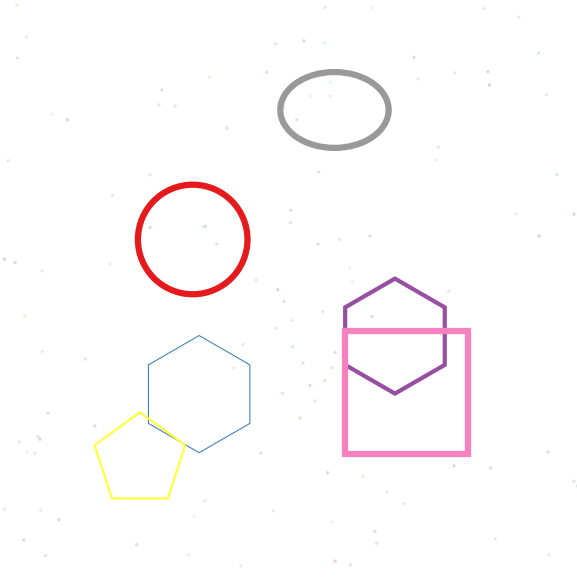[{"shape": "circle", "thickness": 3, "radius": 0.47, "center": [0.334, 0.584]}, {"shape": "hexagon", "thickness": 0.5, "radius": 0.51, "center": [0.345, 0.317]}, {"shape": "hexagon", "thickness": 2, "radius": 0.5, "center": [0.684, 0.417]}, {"shape": "pentagon", "thickness": 1, "radius": 0.41, "center": [0.242, 0.203]}, {"shape": "square", "thickness": 3, "radius": 0.53, "center": [0.704, 0.32]}, {"shape": "oval", "thickness": 3, "radius": 0.47, "center": [0.579, 0.809]}]